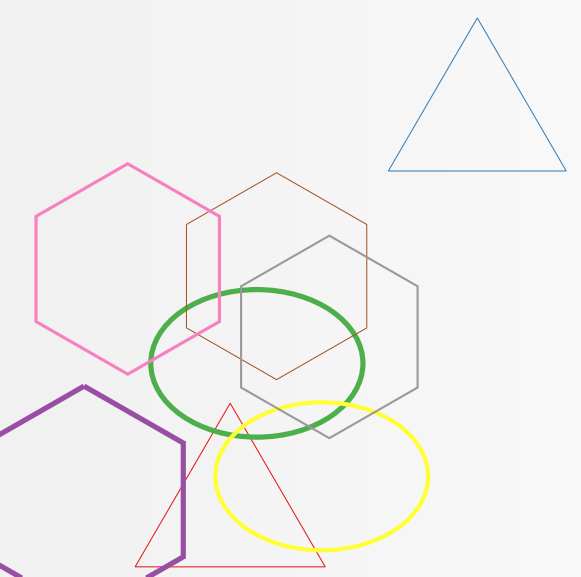[{"shape": "triangle", "thickness": 0.5, "radius": 0.94, "center": [0.396, 0.112]}, {"shape": "triangle", "thickness": 0.5, "radius": 0.88, "center": [0.821, 0.791]}, {"shape": "oval", "thickness": 2.5, "radius": 0.91, "center": [0.442, 0.37]}, {"shape": "hexagon", "thickness": 2.5, "radius": 0.99, "center": [0.145, 0.133]}, {"shape": "oval", "thickness": 2, "radius": 0.92, "center": [0.553, 0.174]}, {"shape": "hexagon", "thickness": 0.5, "radius": 0.9, "center": [0.476, 0.521]}, {"shape": "hexagon", "thickness": 1.5, "radius": 0.91, "center": [0.22, 0.533]}, {"shape": "hexagon", "thickness": 1, "radius": 0.88, "center": [0.567, 0.416]}]